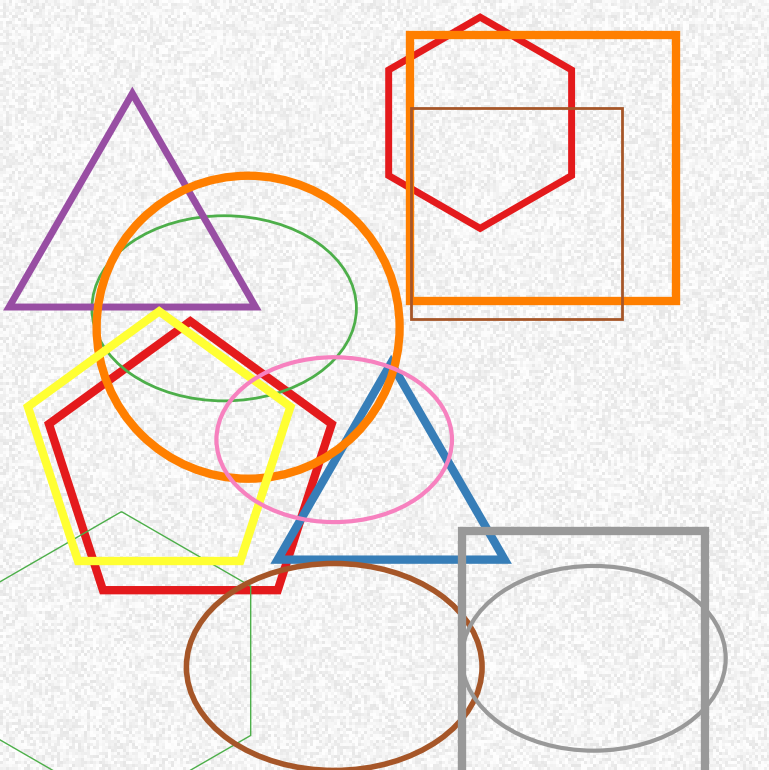[{"shape": "pentagon", "thickness": 3, "radius": 0.97, "center": [0.247, 0.39]}, {"shape": "hexagon", "thickness": 2.5, "radius": 0.69, "center": [0.624, 0.841]}, {"shape": "triangle", "thickness": 3, "radius": 0.85, "center": [0.508, 0.358]}, {"shape": "hexagon", "thickness": 0.5, "radius": 0.97, "center": [0.158, 0.142]}, {"shape": "oval", "thickness": 1, "radius": 0.86, "center": [0.291, 0.6]}, {"shape": "triangle", "thickness": 2.5, "radius": 0.92, "center": [0.172, 0.694]}, {"shape": "circle", "thickness": 3, "radius": 0.98, "center": [0.322, 0.575]}, {"shape": "square", "thickness": 3, "radius": 0.86, "center": [0.706, 0.781]}, {"shape": "pentagon", "thickness": 3, "radius": 0.9, "center": [0.207, 0.416]}, {"shape": "square", "thickness": 1, "radius": 0.69, "center": [0.67, 0.723]}, {"shape": "oval", "thickness": 2, "radius": 0.96, "center": [0.434, 0.134]}, {"shape": "oval", "thickness": 1.5, "radius": 0.76, "center": [0.434, 0.429]}, {"shape": "oval", "thickness": 1.5, "radius": 0.86, "center": [0.771, 0.145]}, {"shape": "square", "thickness": 3, "radius": 0.79, "center": [0.758, 0.152]}]